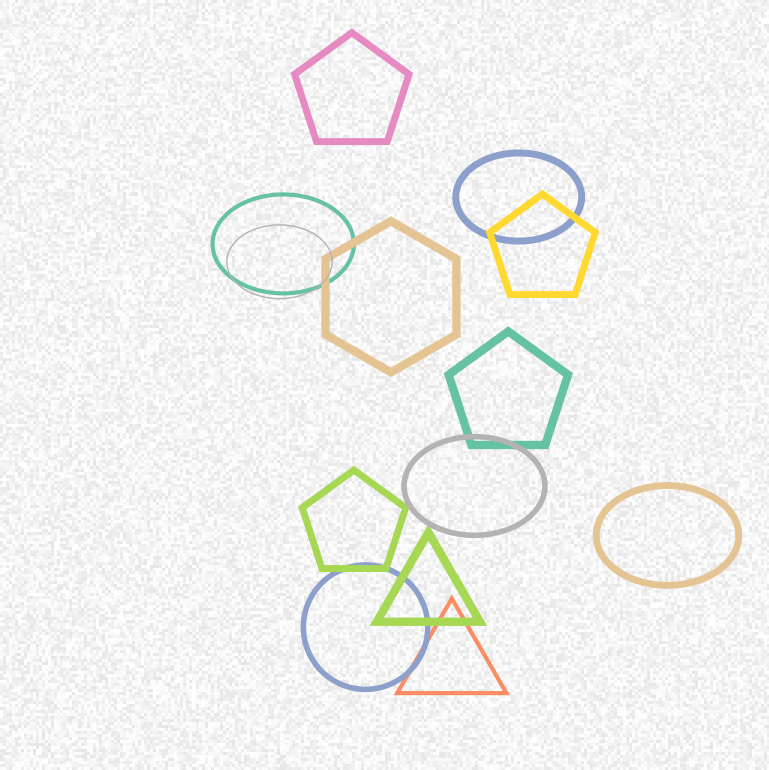[{"shape": "oval", "thickness": 1.5, "radius": 0.46, "center": [0.368, 0.683]}, {"shape": "pentagon", "thickness": 3, "radius": 0.41, "center": [0.66, 0.488]}, {"shape": "triangle", "thickness": 1.5, "radius": 0.41, "center": [0.587, 0.141]}, {"shape": "circle", "thickness": 2, "radius": 0.4, "center": [0.475, 0.186]}, {"shape": "oval", "thickness": 2.5, "radius": 0.41, "center": [0.674, 0.744]}, {"shape": "pentagon", "thickness": 2.5, "radius": 0.39, "center": [0.457, 0.879]}, {"shape": "triangle", "thickness": 3, "radius": 0.39, "center": [0.556, 0.231]}, {"shape": "pentagon", "thickness": 2.5, "radius": 0.35, "center": [0.46, 0.319]}, {"shape": "pentagon", "thickness": 2.5, "radius": 0.36, "center": [0.705, 0.676]}, {"shape": "oval", "thickness": 2.5, "radius": 0.46, "center": [0.867, 0.305]}, {"shape": "hexagon", "thickness": 3, "radius": 0.49, "center": [0.508, 0.615]}, {"shape": "oval", "thickness": 2, "radius": 0.46, "center": [0.616, 0.369]}, {"shape": "oval", "thickness": 0.5, "radius": 0.34, "center": [0.363, 0.66]}]